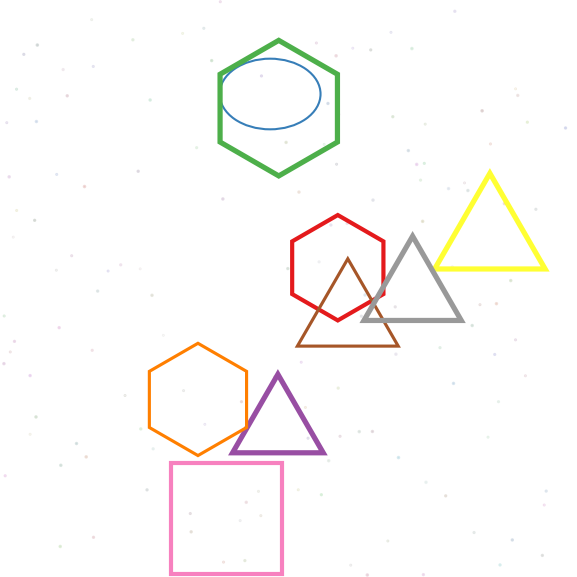[{"shape": "hexagon", "thickness": 2, "radius": 0.46, "center": [0.585, 0.536]}, {"shape": "oval", "thickness": 1, "radius": 0.44, "center": [0.468, 0.836]}, {"shape": "hexagon", "thickness": 2.5, "radius": 0.59, "center": [0.483, 0.812]}, {"shape": "triangle", "thickness": 2.5, "radius": 0.45, "center": [0.481, 0.26]}, {"shape": "hexagon", "thickness": 1.5, "radius": 0.49, "center": [0.343, 0.307]}, {"shape": "triangle", "thickness": 2.5, "radius": 0.55, "center": [0.848, 0.589]}, {"shape": "triangle", "thickness": 1.5, "radius": 0.5, "center": [0.602, 0.45]}, {"shape": "square", "thickness": 2, "radius": 0.48, "center": [0.393, 0.101]}, {"shape": "triangle", "thickness": 2.5, "radius": 0.49, "center": [0.714, 0.493]}]